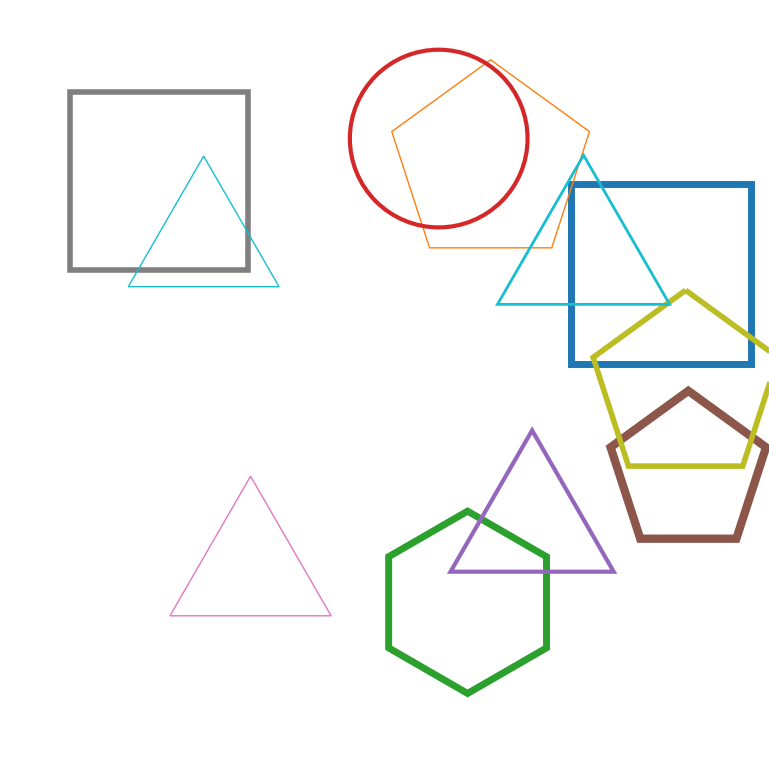[{"shape": "square", "thickness": 2.5, "radius": 0.58, "center": [0.859, 0.644]}, {"shape": "pentagon", "thickness": 0.5, "radius": 0.67, "center": [0.637, 0.787]}, {"shape": "hexagon", "thickness": 2.5, "radius": 0.59, "center": [0.607, 0.218]}, {"shape": "circle", "thickness": 1.5, "radius": 0.58, "center": [0.57, 0.82]}, {"shape": "triangle", "thickness": 1.5, "radius": 0.61, "center": [0.691, 0.319]}, {"shape": "pentagon", "thickness": 3, "radius": 0.53, "center": [0.894, 0.386]}, {"shape": "triangle", "thickness": 0.5, "radius": 0.6, "center": [0.325, 0.261]}, {"shape": "square", "thickness": 2, "radius": 0.58, "center": [0.207, 0.765]}, {"shape": "pentagon", "thickness": 2, "radius": 0.63, "center": [0.89, 0.497]}, {"shape": "triangle", "thickness": 0.5, "radius": 0.57, "center": [0.265, 0.684]}, {"shape": "triangle", "thickness": 1, "radius": 0.65, "center": [0.758, 0.669]}]